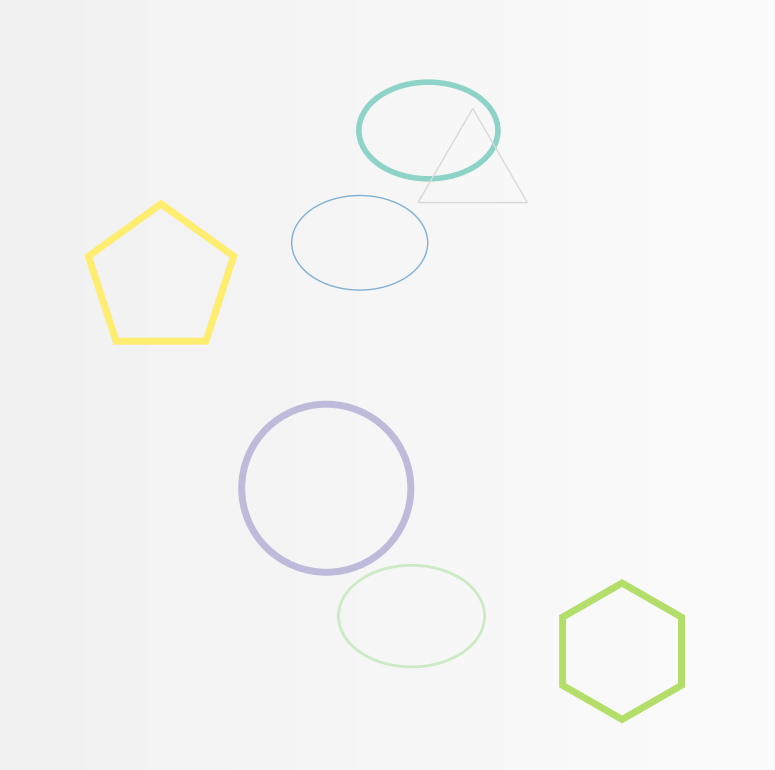[{"shape": "oval", "thickness": 2, "radius": 0.45, "center": [0.553, 0.831]}, {"shape": "circle", "thickness": 2.5, "radius": 0.55, "center": [0.421, 0.366]}, {"shape": "oval", "thickness": 0.5, "radius": 0.44, "center": [0.464, 0.685]}, {"shape": "hexagon", "thickness": 2.5, "radius": 0.44, "center": [0.803, 0.154]}, {"shape": "triangle", "thickness": 0.5, "radius": 0.41, "center": [0.61, 0.778]}, {"shape": "oval", "thickness": 1, "radius": 0.47, "center": [0.531, 0.2]}, {"shape": "pentagon", "thickness": 2.5, "radius": 0.49, "center": [0.208, 0.637]}]